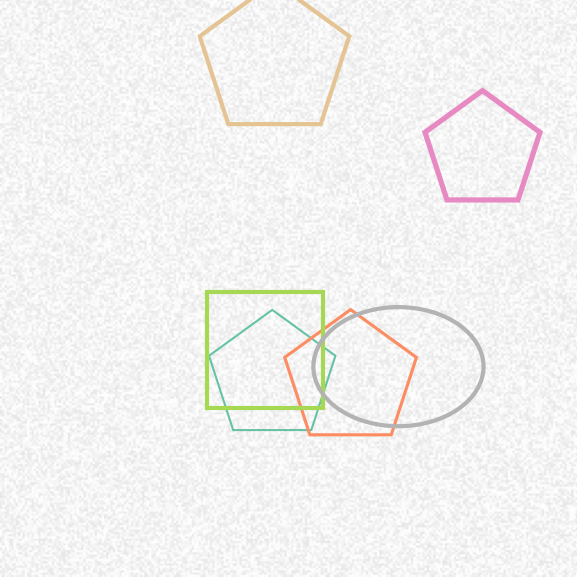[{"shape": "pentagon", "thickness": 1, "radius": 0.58, "center": [0.471, 0.348]}, {"shape": "pentagon", "thickness": 1.5, "radius": 0.6, "center": [0.607, 0.343]}, {"shape": "pentagon", "thickness": 2.5, "radius": 0.52, "center": [0.836, 0.738]}, {"shape": "square", "thickness": 2, "radius": 0.5, "center": [0.459, 0.393]}, {"shape": "pentagon", "thickness": 2, "radius": 0.68, "center": [0.475, 0.894]}, {"shape": "oval", "thickness": 2, "radius": 0.74, "center": [0.69, 0.364]}]